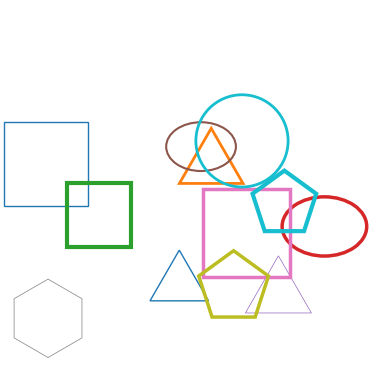[{"shape": "square", "thickness": 1, "radius": 0.54, "center": [0.118, 0.573]}, {"shape": "triangle", "thickness": 1, "radius": 0.44, "center": [0.466, 0.263]}, {"shape": "triangle", "thickness": 2, "radius": 0.48, "center": [0.549, 0.571]}, {"shape": "square", "thickness": 3, "radius": 0.42, "center": [0.258, 0.441]}, {"shape": "oval", "thickness": 2.5, "radius": 0.55, "center": [0.843, 0.412]}, {"shape": "triangle", "thickness": 0.5, "radius": 0.49, "center": [0.723, 0.237]}, {"shape": "oval", "thickness": 1.5, "radius": 0.45, "center": [0.522, 0.619]}, {"shape": "square", "thickness": 2.5, "radius": 0.57, "center": [0.64, 0.395]}, {"shape": "hexagon", "thickness": 0.5, "radius": 0.51, "center": [0.125, 0.173]}, {"shape": "pentagon", "thickness": 2.5, "radius": 0.48, "center": [0.607, 0.254]}, {"shape": "pentagon", "thickness": 3, "radius": 0.43, "center": [0.739, 0.47]}, {"shape": "circle", "thickness": 2, "radius": 0.6, "center": [0.629, 0.634]}]